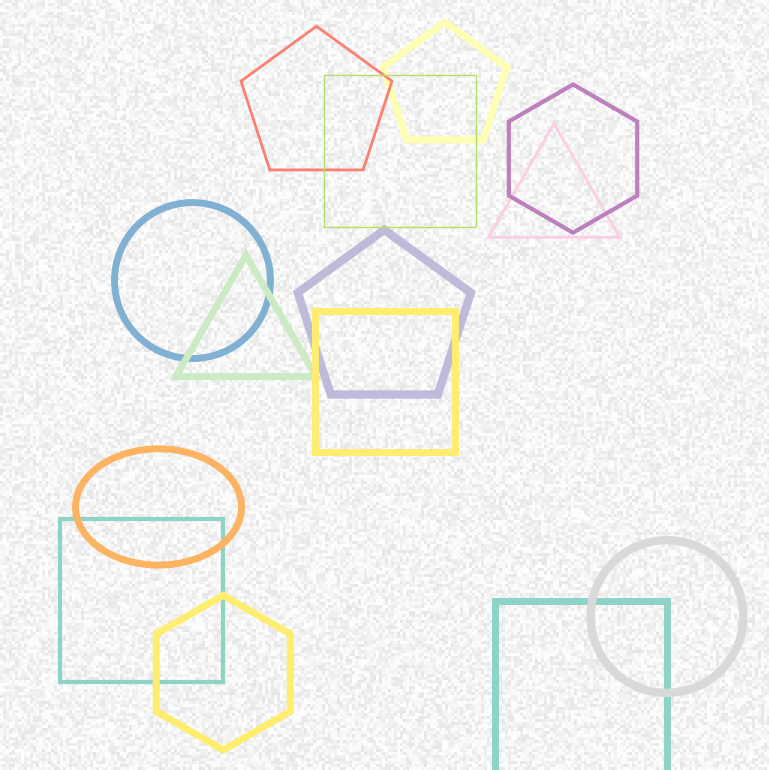[{"shape": "square", "thickness": 1.5, "radius": 0.53, "center": [0.184, 0.22]}, {"shape": "square", "thickness": 2.5, "radius": 0.56, "center": [0.755, 0.107]}, {"shape": "pentagon", "thickness": 2.5, "radius": 0.42, "center": [0.578, 0.887]}, {"shape": "pentagon", "thickness": 3, "radius": 0.59, "center": [0.499, 0.583]}, {"shape": "pentagon", "thickness": 1, "radius": 0.52, "center": [0.411, 0.863]}, {"shape": "circle", "thickness": 2.5, "radius": 0.51, "center": [0.25, 0.636]}, {"shape": "oval", "thickness": 2.5, "radius": 0.54, "center": [0.206, 0.342]}, {"shape": "square", "thickness": 0.5, "radius": 0.49, "center": [0.519, 0.804]}, {"shape": "triangle", "thickness": 1, "radius": 0.49, "center": [0.72, 0.741]}, {"shape": "circle", "thickness": 3, "radius": 0.5, "center": [0.866, 0.199]}, {"shape": "hexagon", "thickness": 1.5, "radius": 0.48, "center": [0.744, 0.794]}, {"shape": "triangle", "thickness": 2.5, "radius": 0.53, "center": [0.319, 0.564]}, {"shape": "hexagon", "thickness": 2.5, "radius": 0.5, "center": [0.29, 0.126]}, {"shape": "square", "thickness": 2.5, "radius": 0.46, "center": [0.5, 0.505]}]